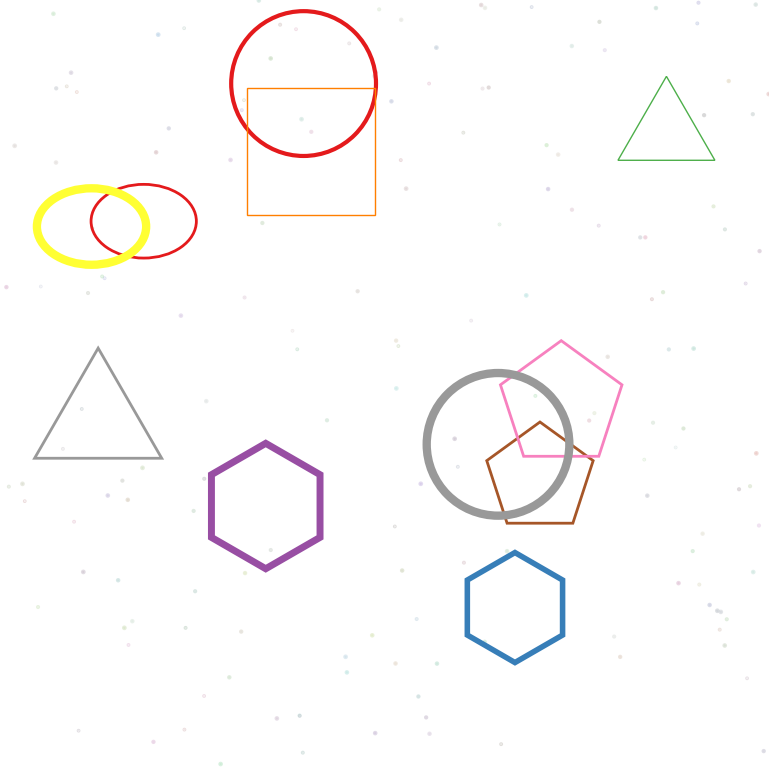[{"shape": "oval", "thickness": 1, "radius": 0.34, "center": [0.187, 0.713]}, {"shape": "circle", "thickness": 1.5, "radius": 0.47, "center": [0.394, 0.891]}, {"shape": "hexagon", "thickness": 2, "radius": 0.36, "center": [0.669, 0.211]}, {"shape": "triangle", "thickness": 0.5, "radius": 0.36, "center": [0.866, 0.828]}, {"shape": "hexagon", "thickness": 2.5, "radius": 0.41, "center": [0.345, 0.343]}, {"shape": "square", "thickness": 0.5, "radius": 0.41, "center": [0.404, 0.803]}, {"shape": "oval", "thickness": 3, "radius": 0.35, "center": [0.119, 0.706]}, {"shape": "pentagon", "thickness": 1, "radius": 0.36, "center": [0.701, 0.379]}, {"shape": "pentagon", "thickness": 1, "radius": 0.41, "center": [0.729, 0.475]}, {"shape": "triangle", "thickness": 1, "radius": 0.48, "center": [0.127, 0.453]}, {"shape": "circle", "thickness": 3, "radius": 0.46, "center": [0.647, 0.423]}]